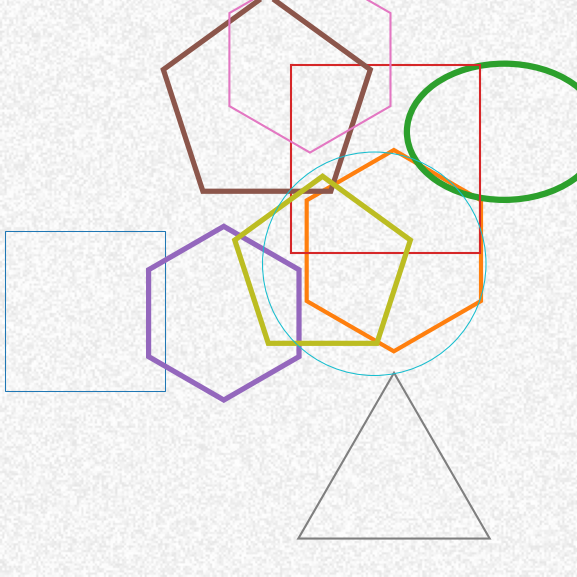[{"shape": "square", "thickness": 0.5, "radius": 0.69, "center": [0.147, 0.461]}, {"shape": "hexagon", "thickness": 2, "radius": 0.87, "center": [0.682, 0.565]}, {"shape": "oval", "thickness": 3, "radius": 0.84, "center": [0.873, 0.771]}, {"shape": "square", "thickness": 1, "radius": 0.82, "center": [0.668, 0.724]}, {"shape": "hexagon", "thickness": 2.5, "radius": 0.75, "center": [0.388, 0.457]}, {"shape": "pentagon", "thickness": 2.5, "radius": 0.94, "center": [0.462, 0.82]}, {"shape": "hexagon", "thickness": 1, "radius": 0.81, "center": [0.537, 0.896]}, {"shape": "triangle", "thickness": 1, "radius": 0.96, "center": [0.682, 0.162]}, {"shape": "pentagon", "thickness": 2.5, "radius": 0.8, "center": [0.559, 0.534]}, {"shape": "circle", "thickness": 0.5, "radius": 0.97, "center": [0.648, 0.542]}]